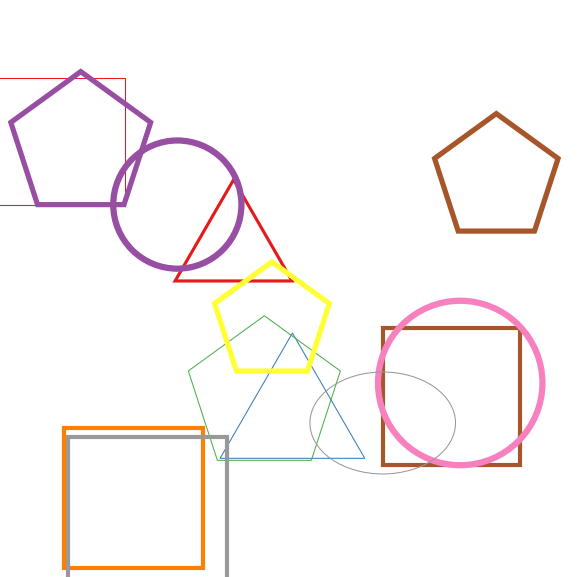[{"shape": "square", "thickness": 0.5, "radius": 0.55, "center": [0.107, 0.754]}, {"shape": "triangle", "thickness": 1.5, "radius": 0.58, "center": [0.405, 0.571]}, {"shape": "triangle", "thickness": 0.5, "radius": 0.72, "center": [0.506, 0.278]}, {"shape": "pentagon", "thickness": 0.5, "radius": 0.69, "center": [0.458, 0.314]}, {"shape": "pentagon", "thickness": 2.5, "radius": 0.64, "center": [0.14, 0.748]}, {"shape": "circle", "thickness": 3, "radius": 0.55, "center": [0.307, 0.645]}, {"shape": "square", "thickness": 2, "radius": 0.6, "center": [0.231, 0.137]}, {"shape": "pentagon", "thickness": 2.5, "radius": 0.52, "center": [0.471, 0.441]}, {"shape": "pentagon", "thickness": 2.5, "radius": 0.56, "center": [0.859, 0.69]}, {"shape": "square", "thickness": 2, "radius": 0.59, "center": [0.782, 0.312]}, {"shape": "circle", "thickness": 3, "radius": 0.71, "center": [0.797, 0.336]}, {"shape": "oval", "thickness": 0.5, "radius": 0.63, "center": [0.663, 0.267]}, {"shape": "square", "thickness": 2, "radius": 0.69, "center": [0.255, 0.105]}]